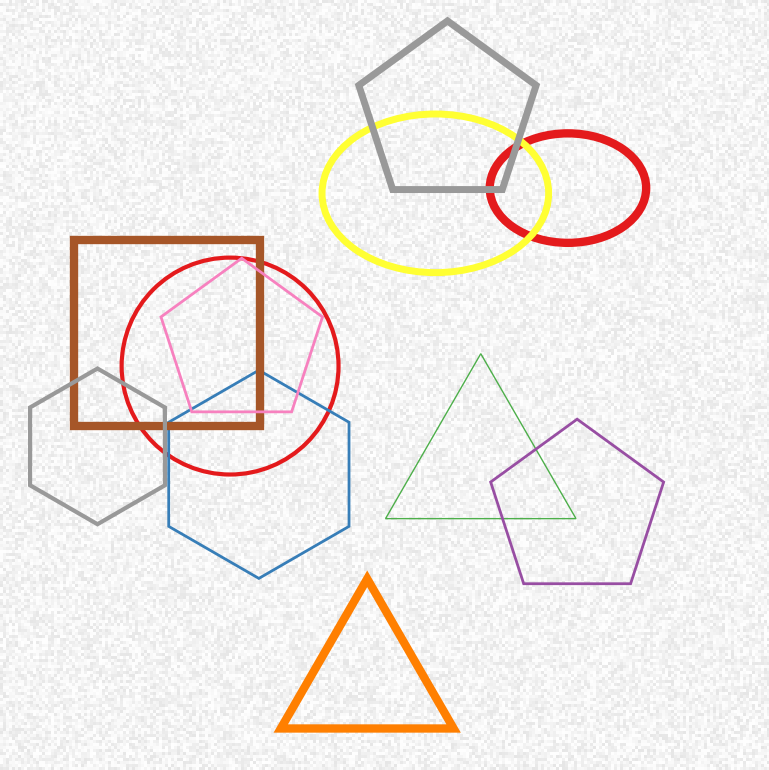[{"shape": "circle", "thickness": 1.5, "radius": 0.7, "center": [0.299, 0.525]}, {"shape": "oval", "thickness": 3, "radius": 0.51, "center": [0.738, 0.756]}, {"shape": "hexagon", "thickness": 1, "radius": 0.68, "center": [0.336, 0.384]}, {"shape": "triangle", "thickness": 0.5, "radius": 0.71, "center": [0.624, 0.398]}, {"shape": "pentagon", "thickness": 1, "radius": 0.59, "center": [0.75, 0.337]}, {"shape": "triangle", "thickness": 3, "radius": 0.65, "center": [0.477, 0.119]}, {"shape": "oval", "thickness": 2.5, "radius": 0.74, "center": [0.565, 0.749]}, {"shape": "square", "thickness": 3, "radius": 0.6, "center": [0.217, 0.568]}, {"shape": "pentagon", "thickness": 1, "radius": 0.55, "center": [0.314, 0.554]}, {"shape": "hexagon", "thickness": 1.5, "radius": 0.51, "center": [0.127, 0.42]}, {"shape": "pentagon", "thickness": 2.5, "radius": 0.61, "center": [0.581, 0.852]}]